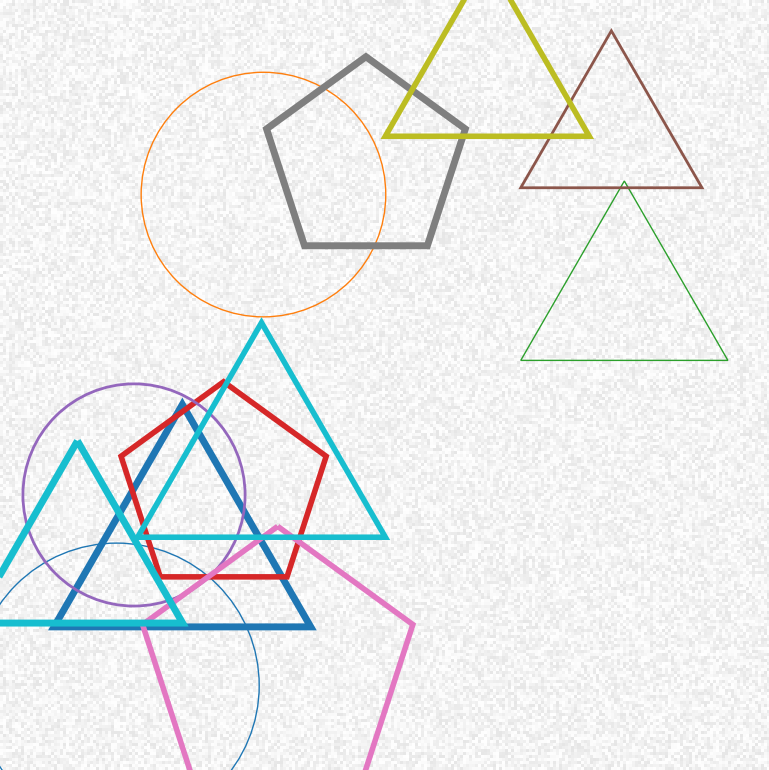[{"shape": "triangle", "thickness": 2.5, "radius": 0.96, "center": [0.237, 0.282]}, {"shape": "circle", "thickness": 0.5, "radius": 0.92, "center": [0.152, 0.11]}, {"shape": "circle", "thickness": 0.5, "radius": 0.79, "center": [0.342, 0.747]}, {"shape": "triangle", "thickness": 0.5, "radius": 0.78, "center": [0.811, 0.61]}, {"shape": "pentagon", "thickness": 2, "radius": 0.7, "center": [0.29, 0.364]}, {"shape": "circle", "thickness": 1, "radius": 0.72, "center": [0.174, 0.357]}, {"shape": "triangle", "thickness": 1, "radius": 0.68, "center": [0.794, 0.824]}, {"shape": "pentagon", "thickness": 2, "radius": 0.92, "center": [0.361, 0.132]}, {"shape": "pentagon", "thickness": 2.5, "radius": 0.68, "center": [0.475, 0.791]}, {"shape": "triangle", "thickness": 2, "radius": 0.76, "center": [0.633, 0.899]}, {"shape": "triangle", "thickness": 2.5, "radius": 0.79, "center": [0.101, 0.27]}, {"shape": "triangle", "thickness": 2, "radius": 0.93, "center": [0.34, 0.395]}]